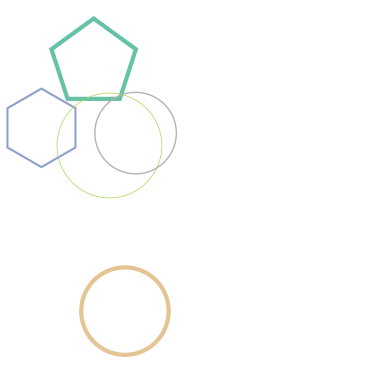[{"shape": "pentagon", "thickness": 3, "radius": 0.58, "center": [0.243, 0.837]}, {"shape": "hexagon", "thickness": 1.5, "radius": 0.51, "center": [0.108, 0.668]}, {"shape": "circle", "thickness": 0.5, "radius": 0.68, "center": [0.284, 0.622]}, {"shape": "circle", "thickness": 3, "radius": 0.57, "center": [0.325, 0.192]}, {"shape": "circle", "thickness": 1, "radius": 0.53, "center": [0.352, 0.654]}]